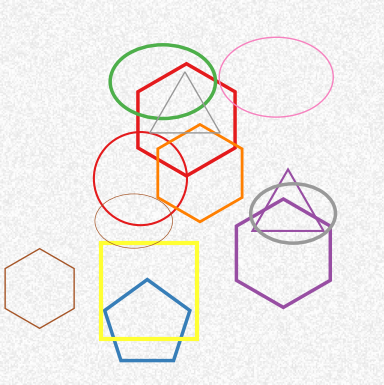[{"shape": "circle", "thickness": 1.5, "radius": 0.6, "center": [0.365, 0.536]}, {"shape": "hexagon", "thickness": 2.5, "radius": 0.73, "center": [0.484, 0.689]}, {"shape": "pentagon", "thickness": 2.5, "radius": 0.58, "center": [0.383, 0.158]}, {"shape": "oval", "thickness": 2.5, "radius": 0.68, "center": [0.423, 0.788]}, {"shape": "triangle", "thickness": 1.5, "radius": 0.53, "center": [0.748, 0.453]}, {"shape": "hexagon", "thickness": 2.5, "radius": 0.7, "center": [0.736, 0.342]}, {"shape": "hexagon", "thickness": 2, "radius": 0.63, "center": [0.519, 0.55]}, {"shape": "square", "thickness": 3, "radius": 0.62, "center": [0.387, 0.245]}, {"shape": "oval", "thickness": 0.5, "radius": 0.5, "center": [0.347, 0.426]}, {"shape": "hexagon", "thickness": 1, "radius": 0.52, "center": [0.103, 0.251]}, {"shape": "oval", "thickness": 1, "radius": 0.74, "center": [0.717, 0.8]}, {"shape": "oval", "thickness": 2.5, "radius": 0.55, "center": [0.761, 0.446]}, {"shape": "triangle", "thickness": 1, "radius": 0.53, "center": [0.48, 0.708]}]